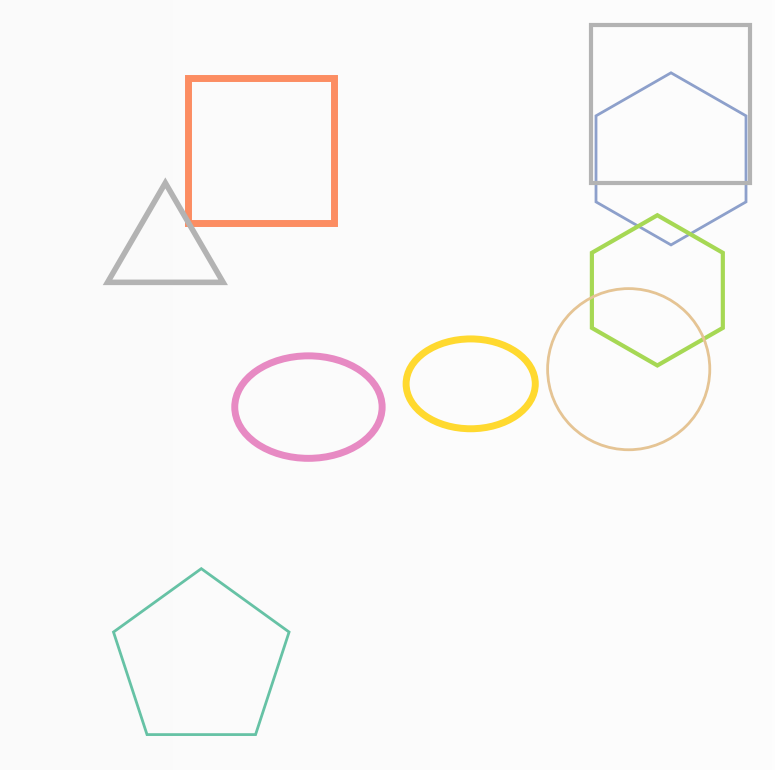[{"shape": "pentagon", "thickness": 1, "radius": 0.6, "center": [0.26, 0.142]}, {"shape": "square", "thickness": 2.5, "radius": 0.47, "center": [0.337, 0.805]}, {"shape": "hexagon", "thickness": 1, "radius": 0.56, "center": [0.866, 0.794]}, {"shape": "oval", "thickness": 2.5, "radius": 0.48, "center": [0.398, 0.471]}, {"shape": "hexagon", "thickness": 1.5, "radius": 0.49, "center": [0.848, 0.623]}, {"shape": "oval", "thickness": 2.5, "radius": 0.42, "center": [0.607, 0.502]}, {"shape": "circle", "thickness": 1, "radius": 0.52, "center": [0.811, 0.521]}, {"shape": "square", "thickness": 1.5, "radius": 0.51, "center": [0.865, 0.865]}, {"shape": "triangle", "thickness": 2, "radius": 0.43, "center": [0.213, 0.676]}]